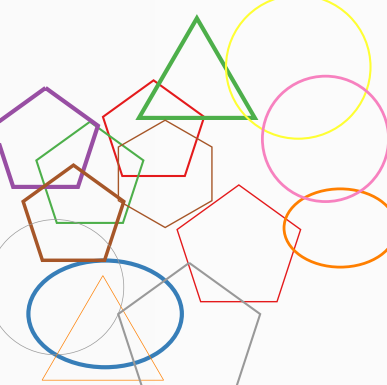[{"shape": "pentagon", "thickness": 1, "radius": 0.84, "center": [0.616, 0.352]}, {"shape": "pentagon", "thickness": 1.5, "radius": 0.69, "center": [0.396, 0.654]}, {"shape": "oval", "thickness": 3, "radius": 0.99, "center": [0.271, 0.185]}, {"shape": "pentagon", "thickness": 1.5, "radius": 0.73, "center": [0.232, 0.538]}, {"shape": "triangle", "thickness": 3, "radius": 0.86, "center": [0.508, 0.78]}, {"shape": "pentagon", "thickness": 3, "radius": 0.71, "center": [0.118, 0.63]}, {"shape": "triangle", "thickness": 0.5, "radius": 0.91, "center": [0.265, 0.103]}, {"shape": "oval", "thickness": 2, "radius": 0.73, "center": [0.878, 0.408]}, {"shape": "circle", "thickness": 1.5, "radius": 0.93, "center": [0.77, 0.826]}, {"shape": "pentagon", "thickness": 2.5, "radius": 0.68, "center": [0.19, 0.434]}, {"shape": "hexagon", "thickness": 1, "radius": 0.7, "center": [0.426, 0.548]}, {"shape": "circle", "thickness": 2, "radius": 0.81, "center": [0.84, 0.639]}, {"shape": "circle", "thickness": 0.5, "radius": 0.88, "center": [0.144, 0.254]}, {"shape": "pentagon", "thickness": 1.5, "radius": 0.96, "center": [0.488, 0.125]}]